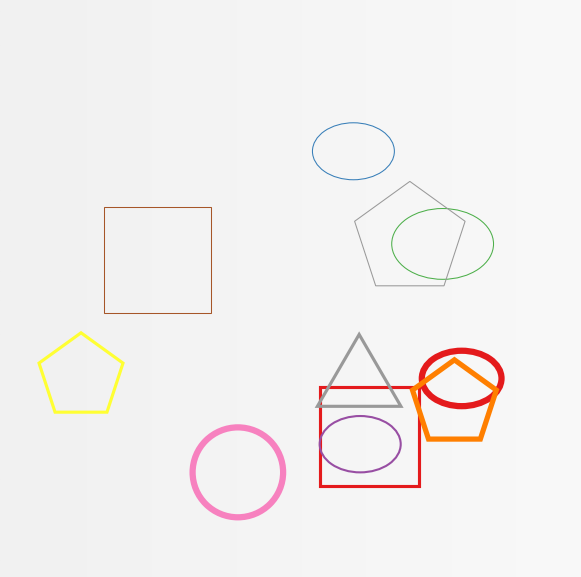[{"shape": "oval", "thickness": 3, "radius": 0.34, "center": [0.794, 0.344]}, {"shape": "square", "thickness": 1.5, "radius": 0.43, "center": [0.635, 0.243]}, {"shape": "oval", "thickness": 0.5, "radius": 0.35, "center": [0.608, 0.737]}, {"shape": "oval", "thickness": 0.5, "radius": 0.44, "center": [0.762, 0.577]}, {"shape": "oval", "thickness": 1, "radius": 0.35, "center": [0.62, 0.23]}, {"shape": "pentagon", "thickness": 2.5, "radius": 0.38, "center": [0.782, 0.3]}, {"shape": "pentagon", "thickness": 1.5, "radius": 0.38, "center": [0.139, 0.347]}, {"shape": "square", "thickness": 0.5, "radius": 0.46, "center": [0.271, 0.549]}, {"shape": "circle", "thickness": 3, "radius": 0.39, "center": [0.409, 0.181]}, {"shape": "pentagon", "thickness": 0.5, "radius": 0.5, "center": [0.705, 0.585]}, {"shape": "triangle", "thickness": 1.5, "radius": 0.41, "center": [0.618, 0.337]}]